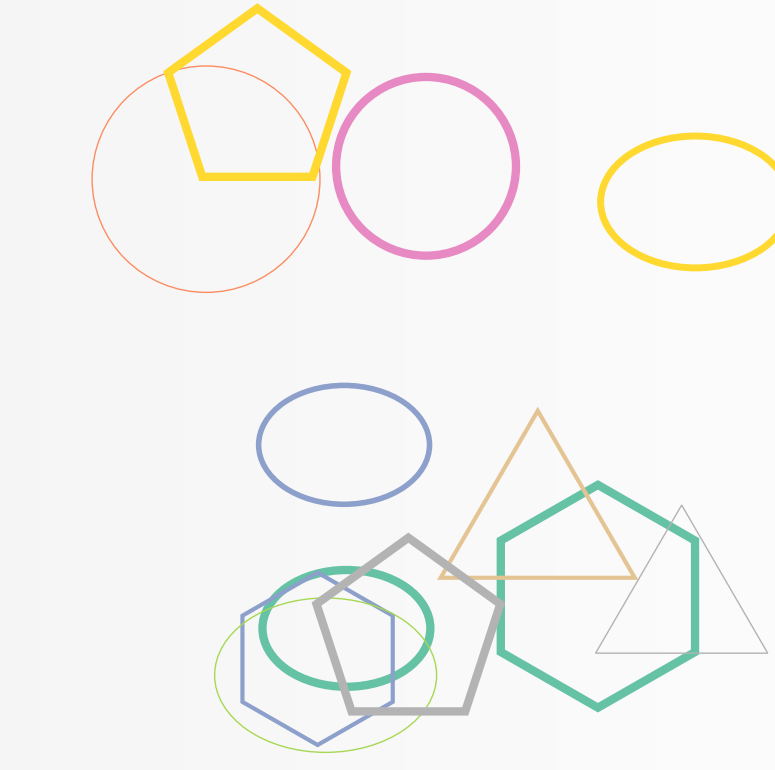[{"shape": "hexagon", "thickness": 3, "radius": 0.72, "center": [0.771, 0.226]}, {"shape": "oval", "thickness": 3, "radius": 0.54, "center": [0.447, 0.184]}, {"shape": "circle", "thickness": 0.5, "radius": 0.74, "center": [0.266, 0.767]}, {"shape": "hexagon", "thickness": 1.5, "radius": 0.56, "center": [0.41, 0.144]}, {"shape": "oval", "thickness": 2, "radius": 0.55, "center": [0.444, 0.422]}, {"shape": "circle", "thickness": 3, "radius": 0.58, "center": [0.55, 0.784]}, {"shape": "oval", "thickness": 0.5, "radius": 0.72, "center": [0.42, 0.123]}, {"shape": "pentagon", "thickness": 3, "radius": 0.6, "center": [0.332, 0.868]}, {"shape": "oval", "thickness": 2.5, "radius": 0.61, "center": [0.897, 0.738]}, {"shape": "triangle", "thickness": 1.5, "radius": 0.72, "center": [0.694, 0.322]}, {"shape": "pentagon", "thickness": 3, "radius": 0.62, "center": [0.527, 0.177]}, {"shape": "triangle", "thickness": 0.5, "radius": 0.64, "center": [0.88, 0.216]}]